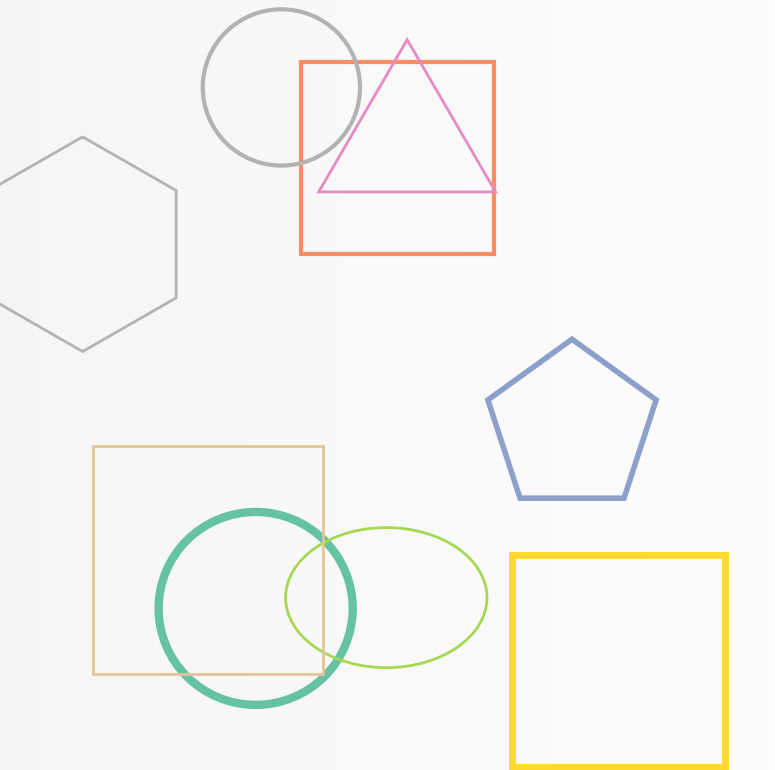[{"shape": "circle", "thickness": 3, "radius": 0.63, "center": [0.33, 0.21]}, {"shape": "square", "thickness": 1.5, "radius": 0.62, "center": [0.513, 0.795]}, {"shape": "pentagon", "thickness": 2, "radius": 0.57, "center": [0.738, 0.445]}, {"shape": "triangle", "thickness": 1, "radius": 0.66, "center": [0.525, 0.817]}, {"shape": "oval", "thickness": 1, "radius": 0.65, "center": [0.498, 0.224]}, {"shape": "square", "thickness": 2.5, "radius": 0.69, "center": [0.798, 0.142]}, {"shape": "square", "thickness": 1, "radius": 0.74, "center": [0.269, 0.273]}, {"shape": "circle", "thickness": 1.5, "radius": 0.51, "center": [0.363, 0.886]}, {"shape": "hexagon", "thickness": 1, "radius": 0.7, "center": [0.107, 0.683]}]